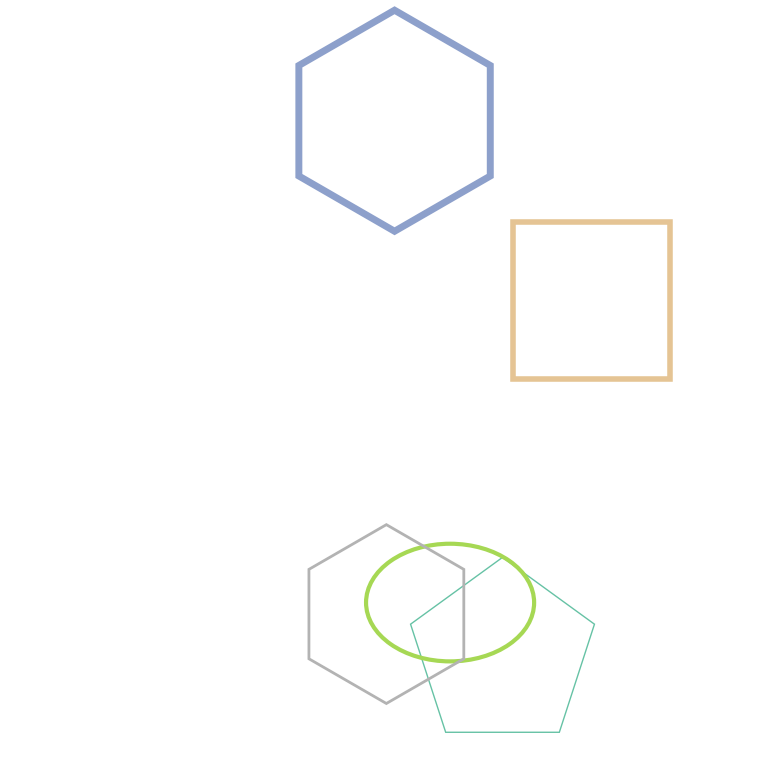[{"shape": "pentagon", "thickness": 0.5, "radius": 0.63, "center": [0.653, 0.151]}, {"shape": "hexagon", "thickness": 2.5, "radius": 0.72, "center": [0.512, 0.843]}, {"shape": "oval", "thickness": 1.5, "radius": 0.55, "center": [0.585, 0.217]}, {"shape": "square", "thickness": 2, "radius": 0.51, "center": [0.768, 0.61]}, {"shape": "hexagon", "thickness": 1, "radius": 0.58, "center": [0.502, 0.202]}]